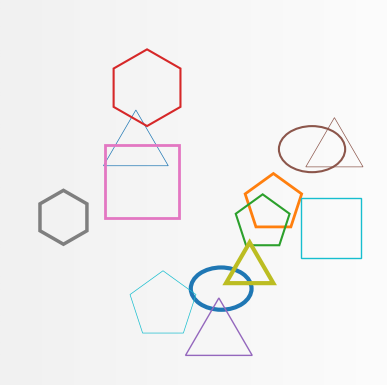[{"shape": "oval", "thickness": 3, "radius": 0.39, "center": [0.571, 0.25]}, {"shape": "triangle", "thickness": 0.5, "radius": 0.48, "center": [0.351, 0.618]}, {"shape": "pentagon", "thickness": 2, "radius": 0.38, "center": [0.706, 0.473]}, {"shape": "pentagon", "thickness": 1.5, "radius": 0.37, "center": [0.678, 0.422]}, {"shape": "hexagon", "thickness": 1.5, "radius": 0.5, "center": [0.379, 0.772]}, {"shape": "triangle", "thickness": 1, "radius": 0.5, "center": [0.565, 0.127]}, {"shape": "oval", "thickness": 1.5, "radius": 0.43, "center": [0.805, 0.613]}, {"shape": "triangle", "thickness": 0.5, "radius": 0.43, "center": [0.863, 0.609]}, {"shape": "square", "thickness": 2, "radius": 0.47, "center": [0.367, 0.529]}, {"shape": "hexagon", "thickness": 2.5, "radius": 0.35, "center": [0.164, 0.436]}, {"shape": "triangle", "thickness": 3, "radius": 0.35, "center": [0.644, 0.3]}, {"shape": "square", "thickness": 1, "radius": 0.39, "center": [0.853, 0.408]}, {"shape": "pentagon", "thickness": 0.5, "radius": 0.45, "center": [0.421, 0.207]}]